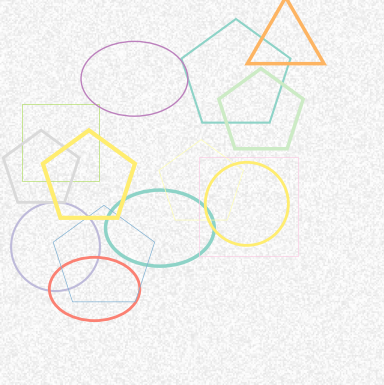[{"shape": "oval", "thickness": 2.5, "radius": 0.71, "center": [0.415, 0.407]}, {"shape": "pentagon", "thickness": 1.5, "radius": 0.74, "center": [0.613, 0.802]}, {"shape": "pentagon", "thickness": 0.5, "radius": 0.58, "center": [0.522, 0.522]}, {"shape": "circle", "thickness": 1.5, "radius": 0.58, "center": [0.144, 0.359]}, {"shape": "oval", "thickness": 2, "radius": 0.59, "center": [0.246, 0.249]}, {"shape": "pentagon", "thickness": 0.5, "radius": 0.69, "center": [0.27, 0.328]}, {"shape": "triangle", "thickness": 2.5, "radius": 0.57, "center": [0.742, 0.892]}, {"shape": "square", "thickness": 0.5, "radius": 0.5, "center": [0.157, 0.629]}, {"shape": "square", "thickness": 0.5, "radius": 0.64, "center": [0.645, 0.464]}, {"shape": "pentagon", "thickness": 2, "radius": 0.52, "center": [0.107, 0.558]}, {"shape": "oval", "thickness": 1, "radius": 0.69, "center": [0.349, 0.795]}, {"shape": "pentagon", "thickness": 2.5, "radius": 0.58, "center": [0.678, 0.707]}, {"shape": "circle", "thickness": 2, "radius": 0.54, "center": [0.641, 0.471]}, {"shape": "pentagon", "thickness": 3, "radius": 0.63, "center": [0.231, 0.536]}]